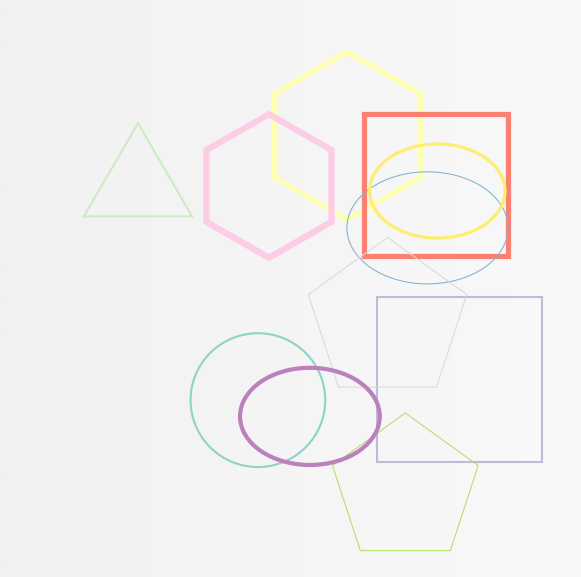[{"shape": "circle", "thickness": 1, "radius": 0.58, "center": [0.444, 0.306]}, {"shape": "hexagon", "thickness": 2.5, "radius": 0.73, "center": [0.598, 0.764]}, {"shape": "square", "thickness": 1, "radius": 0.71, "center": [0.79, 0.342]}, {"shape": "square", "thickness": 2.5, "radius": 0.62, "center": [0.75, 0.679]}, {"shape": "oval", "thickness": 0.5, "radius": 0.69, "center": [0.735, 0.605]}, {"shape": "pentagon", "thickness": 0.5, "radius": 0.66, "center": [0.697, 0.152]}, {"shape": "hexagon", "thickness": 3, "radius": 0.62, "center": [0.463, 0.677]}, {"shape": "pentagon", "thickness": 0.5, "radius": 0.72, "center": [0.667, 0.445]}, {"shape": "oval", "thickness": 2, "radius": 0.6, "center": [0.533, 0.278]}, {"shape": "triangle", "thickness": 1, "radius": 0.54, "center": [0.237, 0.678]}, {"shape": "oval", "thickness": 1.5, "radius": 0.58, "center": [0.752, 0.668]}]